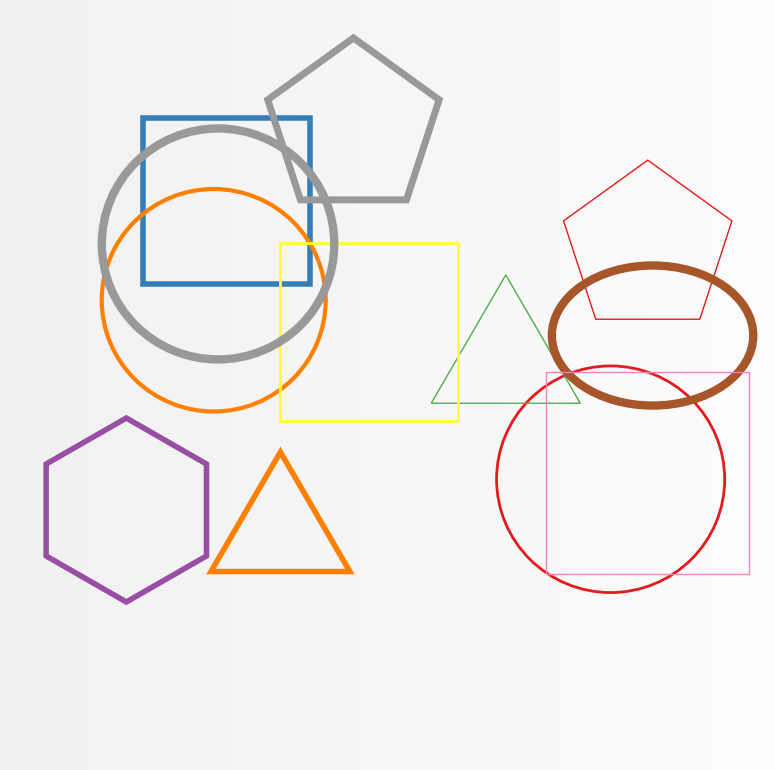[{"shape": "circle", "thickness": 1, "radius": 0.74, "center": [0.788, 0.378]}, {"shape": "pentagon", "thickness": 0.5, "radius": 0.57, "center": [0.836, 0.678]}, {"shape": "square", "thickness": 2, "radius": 0.54, "center": [0.292, 0.739]}, {"shape": "triangle", "thickness": 0.5, "radius": 0.56, "center": [0.653, 0.532]}, {"shape": "hexagon", "thickness": 2, "radius": 0.6, "center": [0.163, 0.338]}, {"shape": "triangle", "thickness": 2, "radius": 0.52, "center": [0.362, 0.309]}, {"shape": "circle", "thickness": 1.5, "radius": 0.72, "center": [0.276, 0.61]}, {"shape": "square", "thickness": 1, "radius": 0.58, "center": [0.476, 0.569]}, {"shape": "oval", "thickness": 3, "radius": 0.65, "center": [0.842, 0.564]}, {"shape": "square", "thickness": 0.5, "radius": 0.65, "center": [0.836, 0.386]}, {"shape": "pentagon", "thickness": 2.5, "radius": 0.58, "center": [0.456, 0.834]}, {"shape": "circle", "thickness": 3, "radius": 0.75, "center": [0.281, 0.683]}]